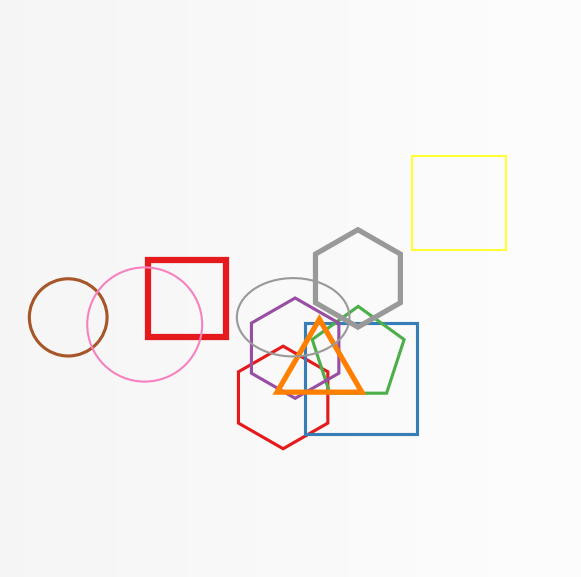[{"shape": "hexagon", "thickness": 1.5, "radius": 0.44, "center": [0.487, 0.311]}, {"shape": "square", "thickness": 3, "radius": 0.34, "center": [0.322, 0.482]}, {"shape": "square", "thickness": 1.5, "radius": 0.48, "center": [0.621, 0.344]}, {"shape": "pentagon", "thickness": 1.5, "radius": 0.42, "center": [0.616, 0.386]}, {"shape": "hexagon", "thickness": 1.5, "radius": 0.43, "center": [0.508, 0.396]}, {"shape": "triangle", "thickness": 2.5, "radius": 0.42, "center": [0.55, 0.362]}, {"shape": "square", "thickness": 1, "radius": 0.41, "center": [0.79, 0.647]}, {"shape": "circle", "thickness": 1.5, "radius": 0.33, "center": [0.117, 0.45]}, {"shape": "circle", "thickness": 1, "radius": 0.49, "center": [0.249, 0.437]}, {"shape": "oval", "thickness": 1, "radius": 0.48, "center": [0.504, 0.45]}, {"shape": "hexagon", "thickness": 2.5, "radius": 0.42, "center": [0.616, 0.517]}]